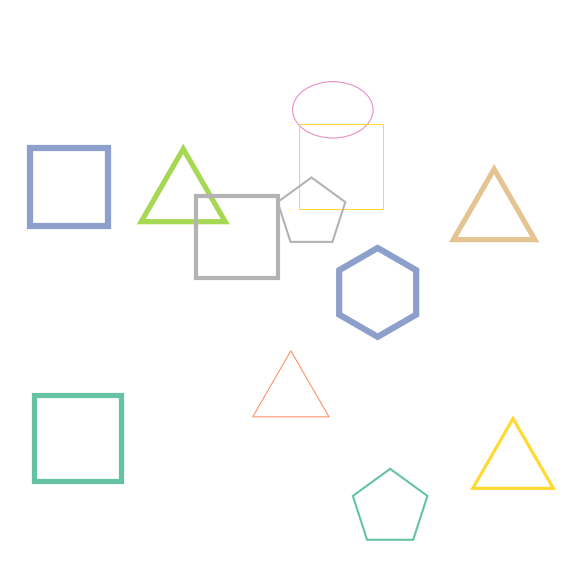[{"shape": "pentagon", "thickness": 1, "radius": 0.34, "center": [0.676, 0.119]}, {"shape": "square", "thickness": 2.5, "radius": 0.38, "center": [0.135, 0.241]}, {"shape": "triangle", "thickness": 0.5, "radius": 0.38, "center": [0.504, 0.315]}, {"shape": "hexagon", "thickness": 3, "radius": 0.38, "center": [0.654, 0.493]}, {"shape": "square", "thickness": 3, "radius": 0.34, "center": [0.12, 0.675]}, {"shape": "oval", "thickness": 0.5, "radius": 0.35, "center": [0.576, 0.809]}, {"shape": "triangle", "thickness": 2.5, "radius": 0.42, "center": [0.317, 0.657]}, {"shape": "triangle", "thickness": 1.5, "radius": 0.4, "center": [0.888, 0.194]}, {"shape": "square", "thickness": 0.5, "radius": 0.37, "center": [0.591, 0.711]}, {"shape": "triangle", "thickness": 2.5, "radius": 0.41, "center": [0.856, 0.625]}, {"shape": "square", "thickness": 2, "radius": 0.36, "center": [0.41, 0.588]}, {"shape": "pentagon", "thickness": 1, "radius": 0.31, "center": [0.539, 0.63]}]